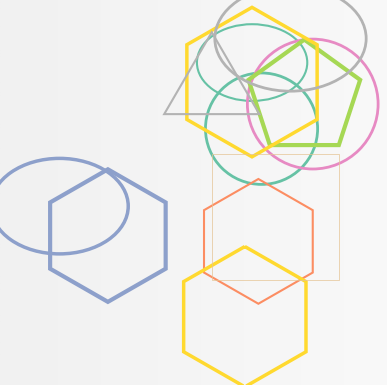[{"shape": "circle", "thickness": 2, "radius": 0.72, "center": [0.675, 0.666]}, {"shape": "oval", "thickness": 1.5, "radius": 0.71, "center": [0.651, 0.837]}, {"shape": "hexagon", "thickness": 1.5, "radius": 0.81, "center": [0.667, 0.373]}, {"shape": "hexagon", "thickness": 3, "radius": 0.86, "center": [0.278, 0.388]}, {"shape": "oval", "thickness": 2.5, "radius": 0.89, "center": [0.154, 0.465]}, {"shape": "circle", "thickness": 2, "radius": 0.84, "center": [0.807, 0.73]}, {"shape": "pentagon", "thickness": 3, "radius": 0.76, "center": [0.785, 0.746]}, {"shape": "hexagon", "thickness": 2.5, "radius": 0.91, "center": [0.632, 0.177]}, {"shape": "hexagon", "thickness": 2.5, "radius": 0.97, "center": [0.65, 0.787]}, {"shape": "square", "thickness": 0.5, "radius": 0.82, "center": [0.711, 0.437]}, {"shape": "oval", "thickness": 2, "radius": 0.98, "center": [0.75, 0.9]}, {"shape": "triangle", "thickness": 1.5, "radius": 0.71, "center": [0.547, 0.774]}]